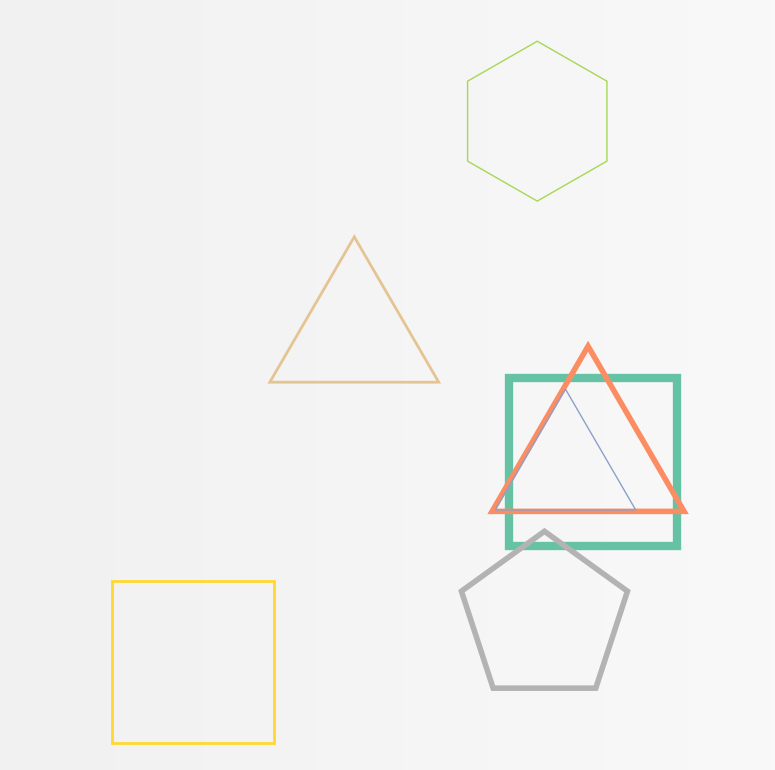[{"shape": "square", "thickness": 3, "radius": 0.54, "center": [0.765, 0.4]}, {"shape": "triangle", "thickness": 2, "radius": 0.71, "center": [0.759, 0.407]}, {"shape": "triangle", "thickness": 0.5, "radius": 0.52, "center": [0.73, 0.39]}, {"shape": "hexagon", "thickness": 0.5, "radius": 0.52, "center": [0.693, 0.843]}, {"shape": "square", "thickness": 1, "radius": 0.53, "center": [0.249, 0.14]}, {"shape": "triangle", "thickness": 1, "radius": 0.63, "center": [0.457, 0.567]}, {"shape": "pentagon", "thickness": 2, "radius": 0.56, "center": [0.703, 0.197]}]